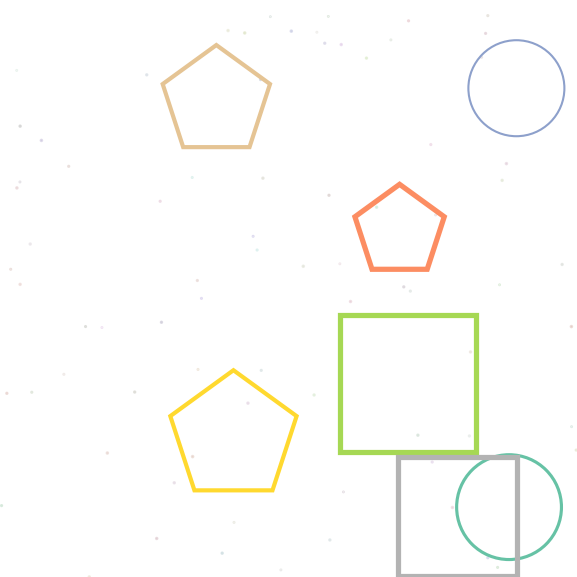[{"shape": "circle", "thickness": 1.5, "radius": 0.45, "center": [0.881, 0.121]}, {"shape": "pentagon", "thickness": 2.5, "radius": 0.41, "center": [0.692, 0.599]}, {"shape": "circle", "thickness": 1, "radius": 0.42, "center": [0.894, 0.846]}, {"shape": "square", "thickness": 2.5, "radius": 0.59, "center": [0.706, 0.335]}, {"shape": "pentagon", "thickness": 2, "radius": 0.57, "center": [0.404, 0.243]}, {"shape": "pentagon", "thickness": 2, "radius": 0.49, "center": [0.375, 0.823]}, {"shape": "square", "thickness": 2.5, "radius": 0.51, "center": [0.793, 0.105]}]